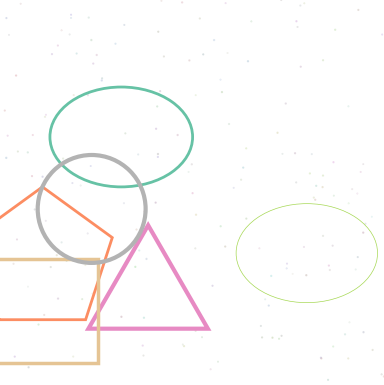[{"shape": "oval", "thickness": 2, "radius": 0.93, "center": [0.315, 0.644]}, {"shape": "pentagon", "thickness": 2, "radius": 0.95, "center": [0.11, 0.324]}, {"shape": "triangle", "thickness": 3, "radius": 0.9, "center": [0.385, 0.236]}, {"shape": "oval", "thickness": 0.5, "radius": 0.92, "center": [0.797, 0.342]}, {"shape": "square", "thickness": 2.5, "radius": 0.68, "center": [0.121, 0.193]}, {"shape": "circle", "thickness": 3, "radius": 0.7, "center": [0.238, 0.457]}]